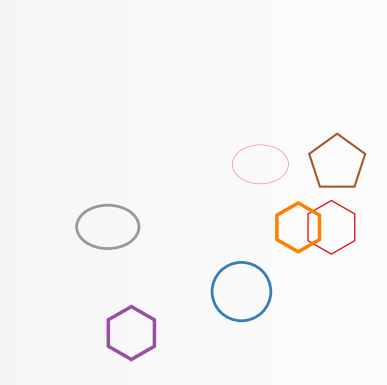[{"shape": "hexagon", "thickness": 1, "radius": 0.35, "center": [0.855, 0.41]}, {"shape": "circle", "thickness": 2, "radius": 0.38, "center": [0.623, 0.243]}, {"shape": "hexagon", "thickness": 2.5, "radius": 0.34, "center": [0.339, 0.135]}, {"shape": "hexagon", "thickness": 2.5, "radius": 0.32, "center": [0.77, 0.409]}, {"shape": "pentagon", "thickness": 1.5, "radius": 0.38, "center": [0.87, 0.577]}, {"shape": "oval", "thickness": 0.5, "radius": 0.36, "center": [0.672, 0.573]}, {"shape": "oval", "thickness": 2, "radius": 0.4, "center": [0.278, 0.411]}]